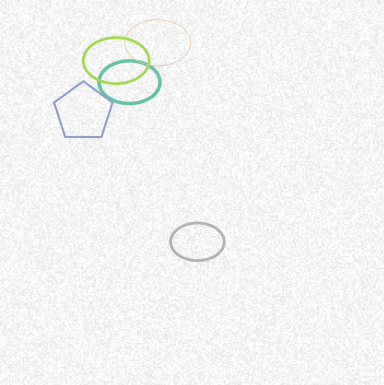[{"shape": "oval", "thickness": 2.5, "radius": 0.4, "center": [0.336, 0.787]}, {"shape": "pentagon", "thickness": 1.5, "radius": 0.4, "center": [0.216, 0.709]}, {"shape": "oval", "thickness": 2, "radius": 0.43, "center": [0.302, 0.843]}, {"shape": "oval", "thickness": 0.5, "radius": 0.43, "center": [0.409, 0.889]}, {"shape": "oval", "thickness": 2, "radius": 0.35, "center": [0.513, 0.372]}]